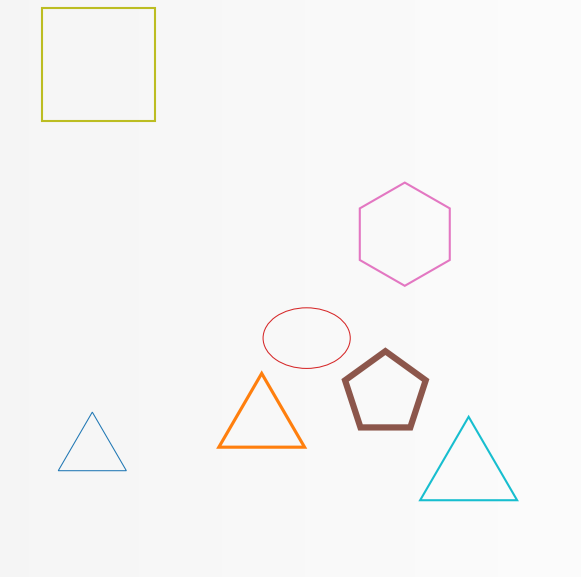[{"shape": "triangle", "thickness": 0.5, "radius": 0.34, "center": [0.159, 0.218]}, {"shape": "triangle", "thickness": 1.5, "radius": 0.43, "center": [0.45, 0.267]}, {"shape": "oval", "thickness": 0.5, "radius": 0.37, "center": [0.528, 0.414]}, {"shape": "pentagon", "thickness": 3, "radius": 0.36, "center": [0.663, 0.318]}, {"shape": "hexagon", "thickness": 1, "radius": 0.45, "center": [0.696, 0.594]}, {"shape": "square", "thickness": 1, "radius": 0.49, "center": [0.17, 0.887]}, {"shape": "triangle", "thickness": 1, "radius": 0.48, "center": [0.806, 0.181]}]